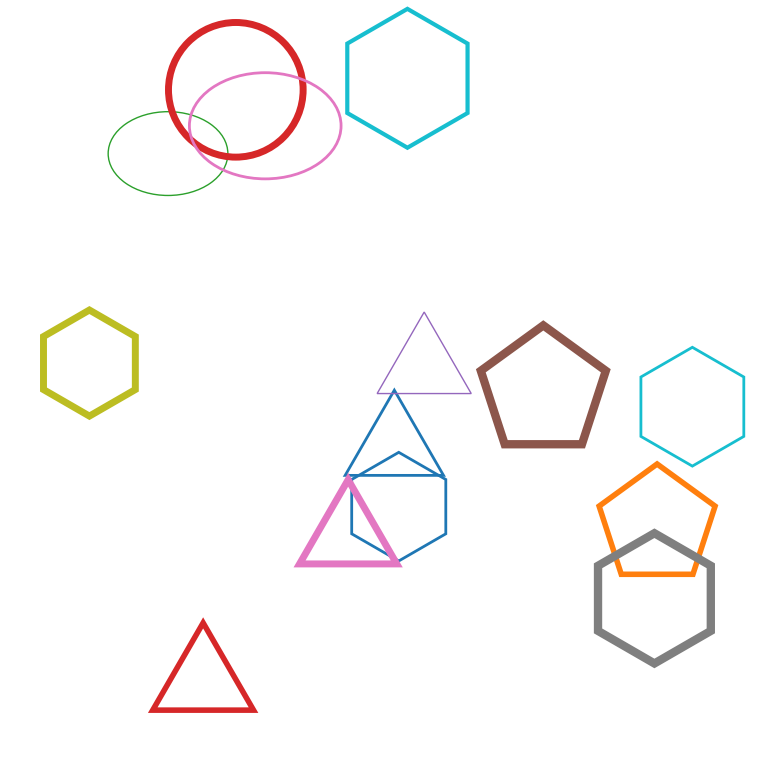[{"shape": "hexagon", "thickness": 1, "radius": 0.35, "center": [0.518, 0.342]}, {"shape": "triangle", "thickness": 1, "radius": 0.37, "center": [0.512, 0.419]}, {"shape": "pentagon", "thickness": 2, "radius": 0.4, "center": [0.853, 0.318]}, {"shape": "oval", "thickness": 0.5, "radius": 0.39, "center": [0.218, 0.801]}, {"shape": "circle", "thickness": 2.5, "radius": 0.44, "center": [0.306, 0.883]}, {"shape": "triangle", "thickness": 2, "radius": 0.38, "center": [0.264, 0.116]}, {"shape": "triangle", "thickness": 0.5, "radius": 0.35, "center": [0.551, 0.524]}, {"shape": "pentagon", "thickness": 3, "radius": 0.43, "center": [0.706, 0.492]}, {"shape": "oval", "thickness": 1, "radius": 0.49, "center": [0.344, 0.837]}, {"shape": "triangle", "thickness": 2.5, "radius": 0.36, "center": [0.452, 0.304]}, {"shape": "hexagon", "thickness": 3, "radius": 0.42, "center": [0.85, 0.223]}, {"shape": "hexagon", "thickness": 2.5, "radius": 0.34, "center": [0.116, 0.528]}, {"shape": "hexagon", "thickness": 1.5, "radius": 0.45, "center": [0.529, 0.898]}, {"shape": "hexagon", "thickness": 1, "radius": 0.39, "center": [0.899, 0.472]}]